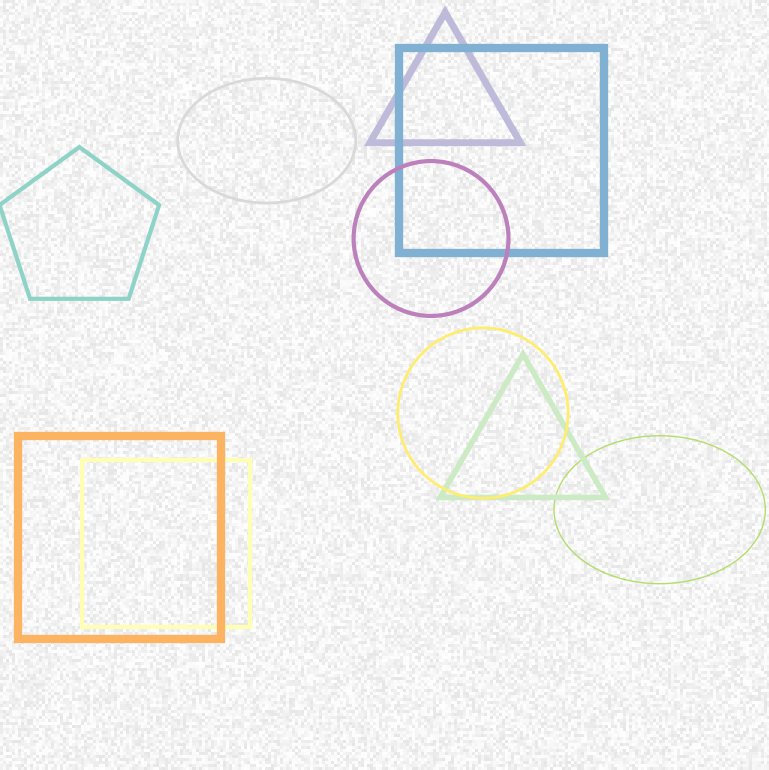[{"shape": "pentagon", "thickness": 1.5, "radius": 0.54, "center": [0.103, 0.7]}, {"shape": "square", "thickness": 1.5, "radius": 0.55, "center": [0.215, 0.294]}, {"shape": "triangle", "thickness": 2.5, "radius": 0.56, "center": [0.578, 0.871]}, {"shape": "square", "thickness": 3, "radius": 0.66, "center": [0.652, 0.805]}, {"shape": "square", "thickness": 3, "radius": 0.66, "center": [0.155, 0.302]}, {"shape": "oval", "thickness": 0.5, "radius": 0.69, "center": [0.857, 0.338]}, {"shape": "oval", "thickness": 1, "radius": 0.58, "center": [0.346, 0.817]}, {"shape": "circle", "thickness": 1.5, "radius": 0.5, "center": [0.56, 0.69]}, {"shape": "triangle", "thickness": 2, "radius": 0.62, "center": [0.679, 0.416]}, {"shape": "circle", "thickness": 1, "radius": 0.55, "center": [0.627, 0.464]}]